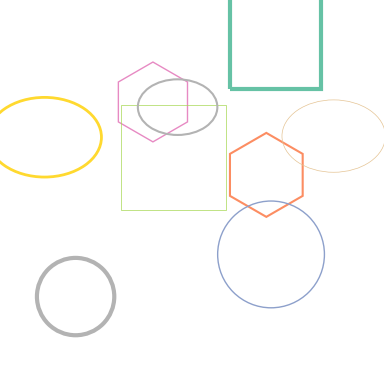[{"shape": "square", "thickness": 3, "radius": 0.59, "center": [0.715, 0.888]}, {"shape": "hexagon", "thickness": 1.5, "radius": 0.55, "center": [0.692, 0.546]}, {"shape": "circle", "thickness": 1, "radius": 0.69, "center": [0.704, 0.339]}, {"shape": "hexagon", "thickness": 1, "radius": 0.52, "center": [0.397, 0.735]}, {"shape": "square", "thickness": 0.5, "radius": 0.68, "center": [0.45, 0.591]}, {"shape": "oval", "thickness": 2, "radius": 0.74, "center": [0.116, 0.644]}, {"shape": "oval", "thickness": 0.5, "radius": 0.67, "center": [0.867, 0.647]}, {"shape": "circle", "thickness": 3, "radius": 0.5, "center": [0.196, 0.23]}, {"shape": "oval", "thickness": 1.5, "radius": 0.52, "center": [0.461, 0.722]}]